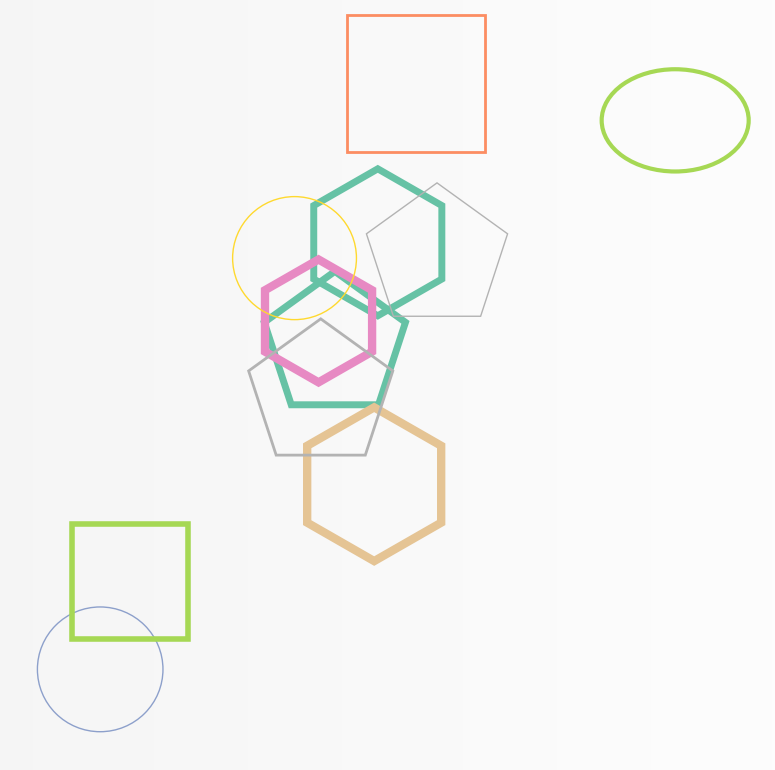[{"shape": "pentagon", "thickness": 2.5, "radius": 0.48, "center": [0.432, 0.552]}, {"shape": "hexagon", "thickness": 2.5, "radius": 0.48, "center": [0.487, 0.685]}, {"shape": "square", "thickness": 1, "radius": 0.44, "center": [0.536, 0.892]}, {"shape": "circle", "thickness": 0.5, "radius": 0.41, "center": [0.129, 0.131]}, {"shape": "hexagon", "thickness": 3, "radius": 0.4, "center": [0.411, 0.583]}, {"shape": "oval", "thickness": 1.5, "radius": 0.47, "center": [0.871, 0.844]}, {"shape": "square", "thickness": 2, "radius": 0.37, "center": [0.168, 0.245]}, {"shape": "circle", "thickness": 0.5, "radius": 0.4, "center": [0.38, 0.665]}, {"shape": "hexagon", "thickness": 3, "radius": 0.5, "center": [0.483, 0.371]}, {"shape": "pentagon", "thickness": 0.5, "radius": 0.48, "center": [0.564, 0.667]}, {"shape": "pentagon", "thickness": 1, "radius": 0.49, "center": [0.414, 0.488]}]